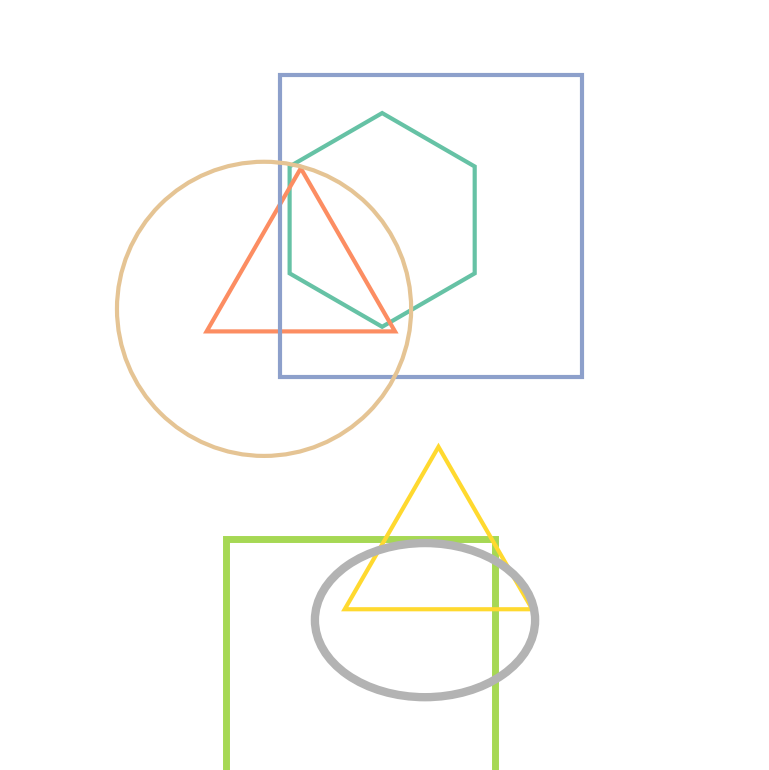[{"shape": "hexagon", "thickness": 1.5, "radius": 0.69, "center": [0.496, 0.714]}, {"shape": "triangle", "thickness": 1.5, "radius": 0.71, "center": [0.391, 0.64]}, {"shape": "square", "thickness": 1.5, "radius": 0.98, "center": [0.56, 0.707]}, {"shape": "square", "thickness": 2.5, "radius": 0.87, "center": [0.468, 0.125]}, {"shape": "triangle", "thickness": 1.5, "radius": 0.7, "center": [0.569, 0.279]}, {"shape": "circle", "thickness": 1.5, "radius": 0.96, "center": [0.343, 0.599]}, {"shape": "oval", "thickness": 3, "radius": 0.71, "center": [0.552, 0.195]}]